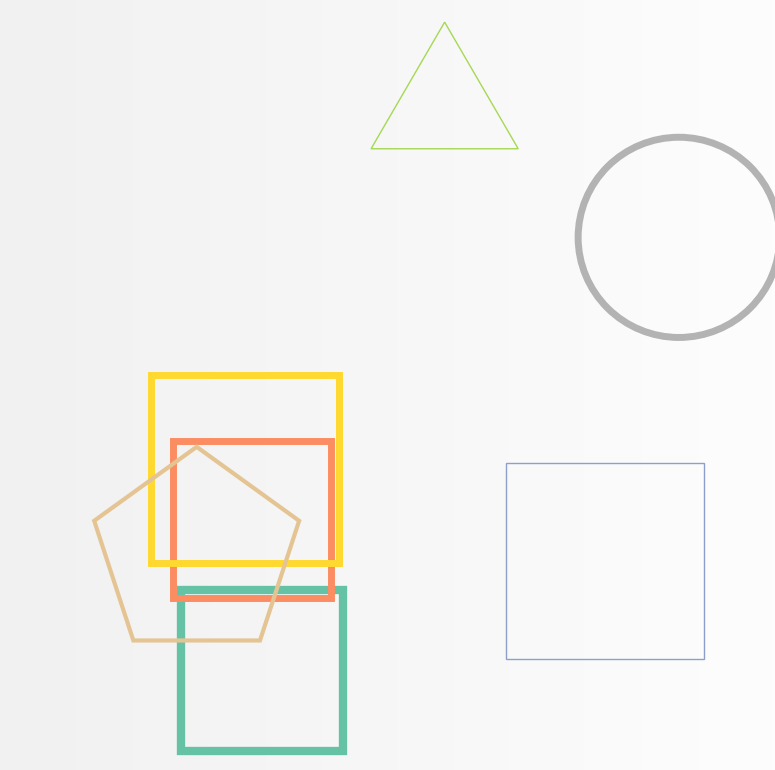[{"shape": "square", "thickness": 3, "radius": 0.52, "center": [0.338, 0.129]}, {"shape": "square", "thickness": 2.5, "radius": 0.51, "center": [0.325, 0.326]}, {"shape": "square", "thickness": 0.5, "radius": 0.64, "center": [0.781, 0.271]}, {"shape": "triangle", "thickness": 0.5, "radius": 0.55, "center": [0.574, 0.862]}, {"shape": "square", "thickness": 2.5, "radius": 0.61, "center": [0.316, 0.391]}, {"shape": "pentagon", "thickness": 1.5, "radius": 0.7, "center": [0.254, 0.281]}, {"shape": "circle", "thickness": 2.5, "radius": 0.65, "center": [0.876, 0.692]}]